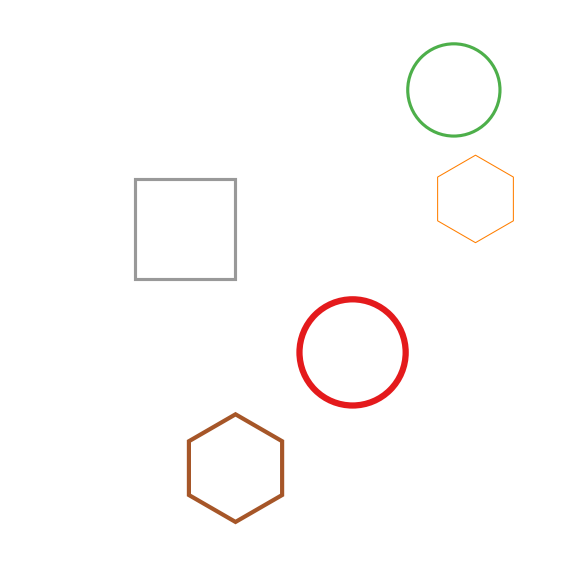[{"shape": "circle", "thickness": 3, "radius": 0.46, "center": [0.611, 0.389]}, {"shape": "circle", "thickness": 1.5, "radius": 0.4, "center": [0.786, 0.843]}, {"shape": "hexagon", "thickness": 0.5, "radius": 0.38, "center": [0.823, 0.655]}, {"shape": "hexagon", "thickness": 2, "radius": 0.47, "center": [0.408, 0.189]}, {"shape": "square", "thickness": 1.5, "radius": 0.43, "center": [0.321, 0.603]}]